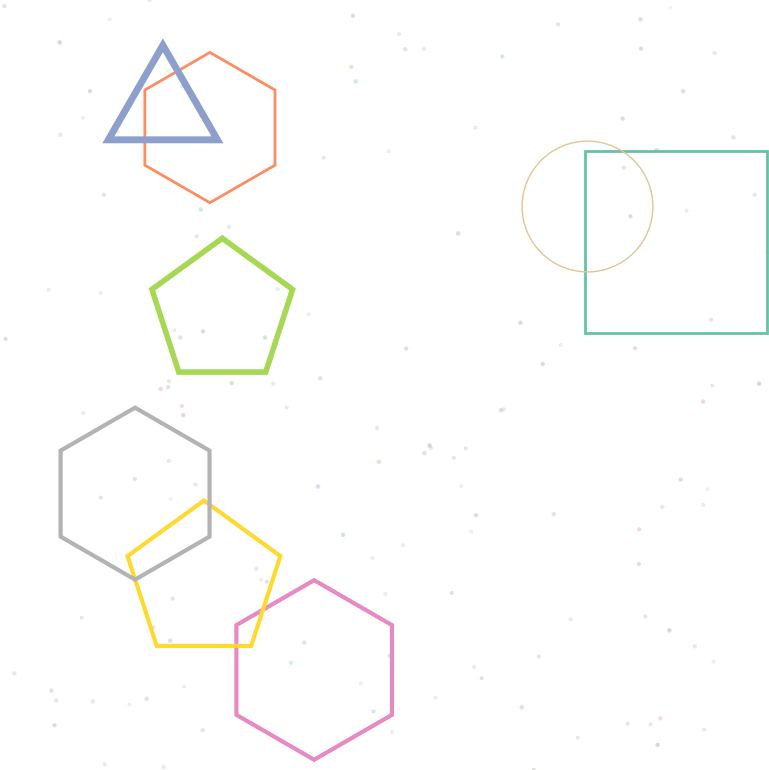[{"shape": "square", "thickness": 1, "radius": 0.59, "center": [0.878, 0.686]}, {"shape": "hexagon", "thickness": 1, "radius": 0.49, "center": [0.273, 0.834]}, {"shape": "triangle", "thickness": 2.5, "radius": 0.41, "center": [0.212, 0.859]}, {"shape": "hexagon", "thickness": 1.5, "radius": 0.58, "center": [0.408, 0.13]}, {"shape": "pentagon", "thickness": 2, "radius": 0.48, "center": [0.289, 0.595]}, {"shape": "pentagon", "thickness": 1.5, "radius": 0.52, "center": [0.265, 0.246]}, {"shape": "circle", "thickness": 0.5, "radius": 0.42, "center": [0.763, 0.732]}, {"shape": "hexagon", "thickness": 1.5, "radius": 0.56, "center": [0.175, 0.359]}]